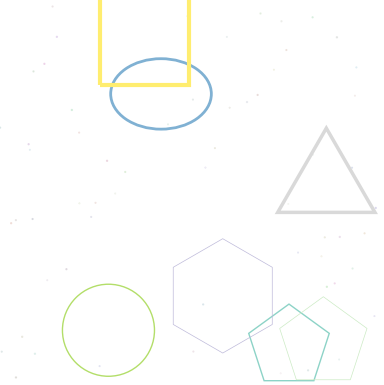[{"shape": "pentagon", "thickness": 1, "radius": 0.55, "center": [0.751, 0.1]}, {"shape": "hexagon", "thickness": 0.5, "radius": 0.74, "center": [0.579, 0.232]}, {"shape": "oval", "thickness": 2, "radius": 0.65, "center": [0.418, 0.756]}, {"shape": "circle", "thickness": 1, "radius": 0.6, "center": [0.282, 0.142]}, {"shape": "triangle", "thickness": 2.5, "radius": 0.73, "center": [0.848, 0.521]}, {"shape": "pentagon", "thickness": 0.5, "radius": 0.6, "center": [0.84, 0.11]}, {"shape": "square", "thickness": 3, "radius": 0.58, "center": [0.375, 0.893]}]